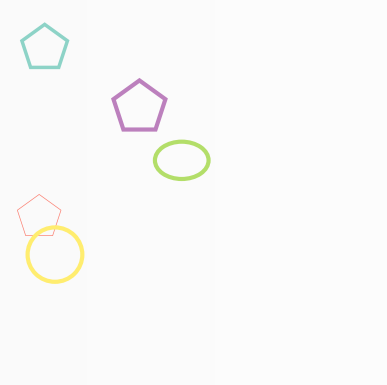[{"shape": "pentagon", "thickness": 2.5, "radius": 0.31, "center": [0.115, 0.875]}, {"shape": "pentagon", "thickness": 0.5, "radius": 0.3, "center": [0.101, 0.436]}, {"shape": "oval", "thickness": 3, "radius": 0.35, "center": [0.469, 0.584]}, {"shape": "pentagon", "thickness": 3, "radius": 0.35, "center": [0.36, 0.721]}, {"shape": "circle", "thickness": 3, "radius": 0.35, "center": [0.142, 0.339]}]